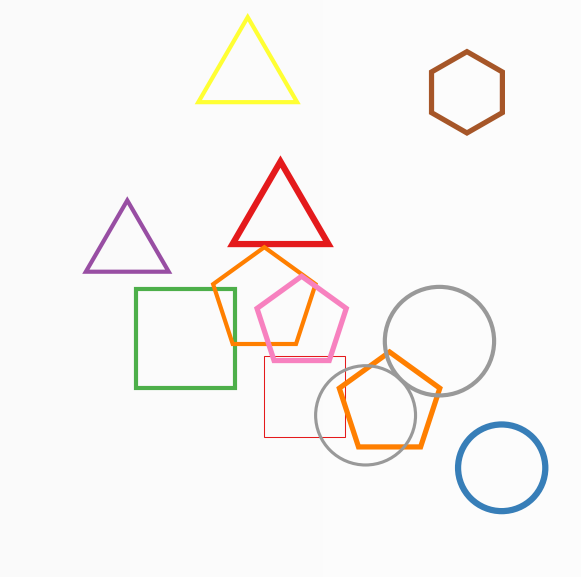[{"shape": "triangle", "thickness": 3, "radius": 0.48, "center": [0.483, 0.624]}, {"shape": "square", "thickness": 0.5, "radius": 0.35, "center": [0.524, 0.312]}, {"shape": "circle", "thickness": 3, "radius": 0.38, "center": [0.863, 0.189]}, {"shape": "square", "thickness": 2, "radius": 0.43, "center": [0.319, 0.413]}, {"shape": "triangle", "thickness": 2, "radius": 0.41, "center": [0.219, 0.57]}, {"shape": "pentagon", "thickness": 2, "radius": 0.46, "center": [0.455, 0.478]}, {"shape": "pentagon", "thickness": 2.5, "radius": 0.45, "center": [0.67, 0.299]}, {"shape": "triangle", "thickness": 2, "radius": 0.49, "center": [0.426, 0.871]}, {"shape": "hexagon", "thickness": 2.5, "radius": 0.35, "center": [0.803, 0.839]}, {"shape": "pentagon", "thickness": 2.5, "radius": 0.4, "center": [0.519, 0.44]}, {"shape": "circle", "thickness": 2, "radius": 0.47, "center": [0.756, 0.408]}, {"shape": "circle", "thickness": 1.5, "radius": 0.43, "center": [0.629, 0.28]}]